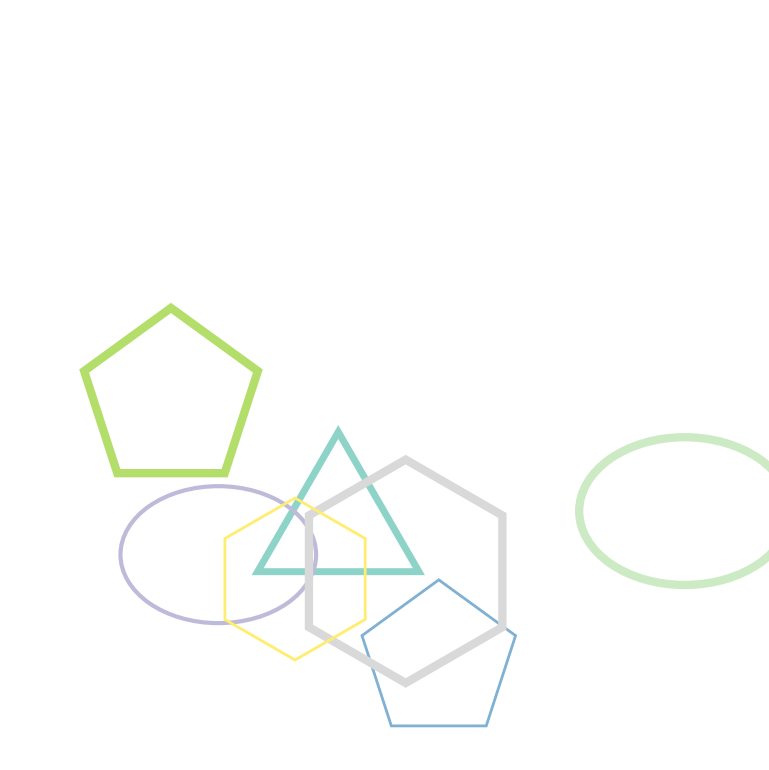[{"shape": "triangle", "thickness": 2.5, "radius": 0.6, "center": [0.439, 0.318]}, {"shape": "oval", "thickness": 1.5, "radius": 0.64, "center": [0.283, 0.28]}, {"shape": "pentagon", "thickness": 1, "radius": 0.52, "center": [0.57, 0.142]}, {"shape": "pentagon", "thickness": 3, "radius": 0.59, "center": [0.222, 0.481]}, {"shape": "hexagon", "thickness": 3, "radius": 0.73, "center": [0.527, 0.258]}, {"shape": "oval", "thickness": 3, "radius": 0.69, "center": [0.889, 0.336]}, {"shape": "hexagon", "thickness": 1, "radius": 0.53, "center": [0.383, 0.248]}]